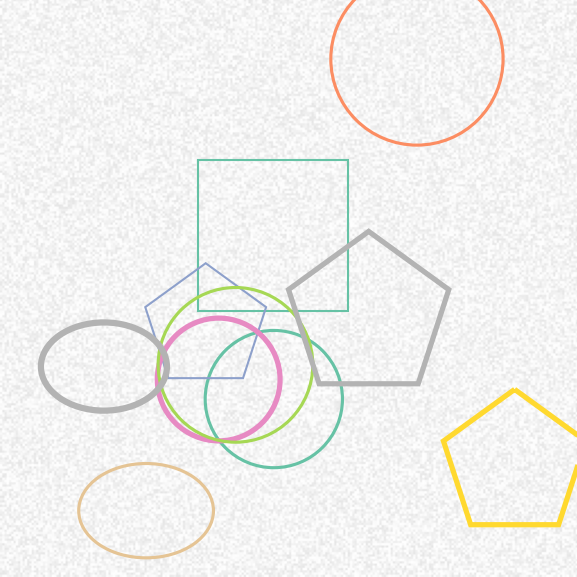[{"shape": "square", "thickness": 1, "radius": 0.65, "center": [0.473, 0.592]}, {"shape": "circle", "thickness": 1.5, "radius": 0.59, "center": [0.474, 0.308]}, {"shape": "circle", "thickness": 1.5, "radius": 0.75, "center": [0.722, 0.897]}, {"shape": "pentagon", "thickness": 1, "radius": 0.55, "center": [0.356, 0.433]}, {"shape": "circle", "thickness": 2.5, "radius": 0.53, "center": [0.379, 0.342]}, {"shape": "circle", "thickness": 1.5, "radius": 0.67, "center": [0.408, 0.367]}, {"shape": "pentagon", "thickness": 2.5, "radius": 0.65, "center": [0.891, 0.195]}, {"shape": "oval", "thickness": 1.5, "radius": 0.58, "center": [0.253, 0.115]}, {"shape": "oval", "thickness": 3, "radius": 0.55, "center": [0.18, 0.364]}, {"shape": "pentagon", "thickness": 2.5, "radius": 0.73, "center": [0.638, 0.453]}]